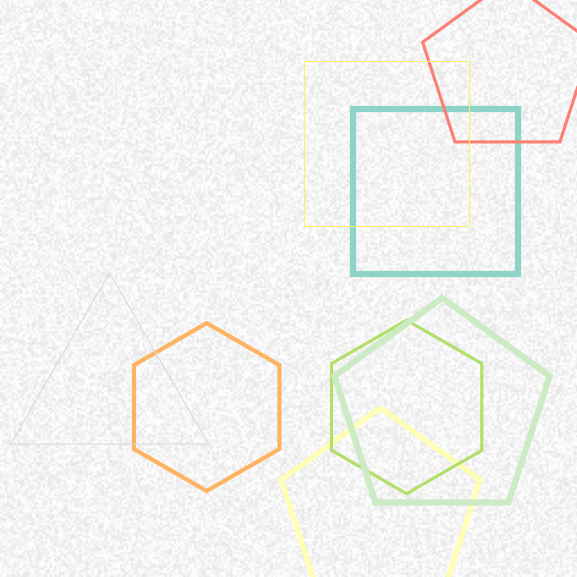[{"shape": "square", "thickness": 3, "radius": 0.71, "center": [0.754, 0.668]}, {"shape": "pentagon", "thickness": 2.5, "radius": 0.9, "center": [0.659, 0.112]}, {"shape": "pentagon", "thickness": 1.5, "radius": 0.77, "center": [0.879, 0.878]}, {"shape": "hexagon", "thickness": 2, "radius": 0.73, "center": [0.358, 0.294]}, {"shape": "hexagon", "thickness": 1.5, "radius": 0.75, "center": [0.704, 0.294]}, {"shape": "triangle", "thickness": 0.5, "radius": 0.99, "center": [0.19, 0.329]}, {"shape": "pentagon", "thickness": 3, "radius": 0.98, "center": [0.765, 0.287]}, {"shape": "square", "thickness": 0.5, "radius": 0.72, "center": [0.67, 0.751]}]